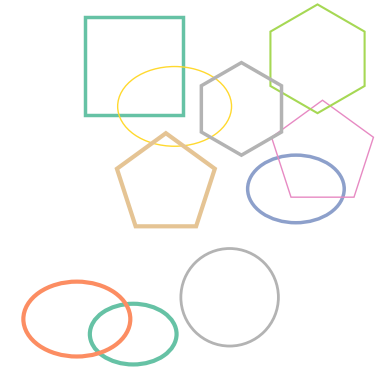[{"shape": "square", "thickness": 2.5, "radius": 0.63, "center": [0.348, 0.828]}, {"shape": "oval", "thickness": 3, "radius": 0.56, "center": [0.346, 0.132]}, {"shape": "oval", "thickness": 3, "radius": 0.69, "center": [0.2, 0.171]}, {"shape": "oval", "thickness": 2.5, "radius": 0.63, "center": [0.769, 0.509]}, {"shape": "pentagon", "thickness": 1, "radius": 0.7, "center": [0.838, 0.6]}, {"shape": "hexagon", "thickness": 1.5, "radius": 0.71, "center": [0.825, 0.847]}, {"shape": "oval", "thickness": 1, "radius": 0.74, "center": [0.454, 0.724]}, {"shape": "pentagon", "thickness": 3, "radius": 0.67, "center": [0.431, 0.52]}, {"shape": "hexagon", "thickness": 2.5, "radius": 0.6, "center": [0.627, 0.717]}, {"shape": "circle", "thickness": 2, "radius": 0.63, "center": [0.596, 0.228]}]